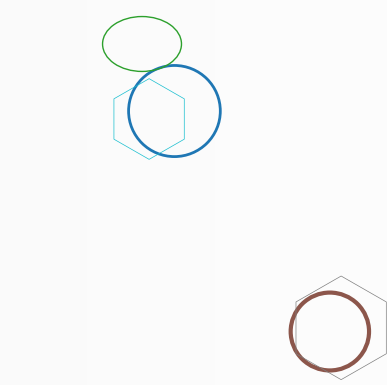[{"shape": "circle", "thickness": 2, "radius": 0.59, "center": [0.45, 0.712]}, {"shape": "oval", "thickness": 1, "radius": 0.51, "center": [0.367, 0.886]}, {"shape": "circle", "thickness": 3, "radius": 0.51, "center": [0.851, 0.139]}, {"shape": "hexagon", "thickness": 0.5, "radius": 0.67, "center": [0.88, 0.148]}, {"shape": "hexagon", "thickness": 0.5, "radius": 0.52, "center": [0.385, 0.691]}]